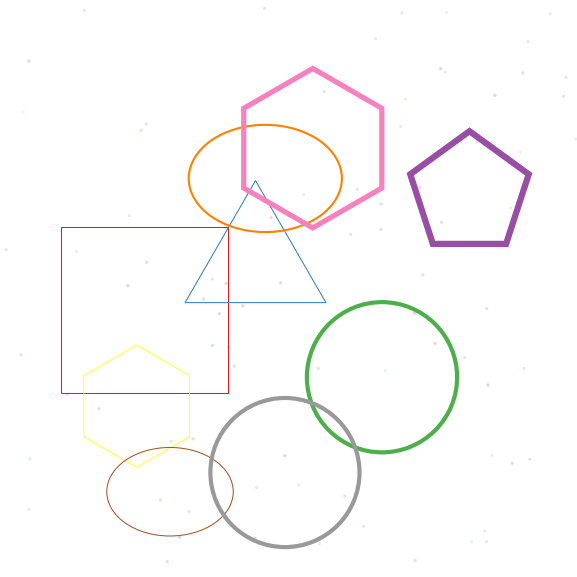[{"shape": "square", "thickness": 0.5, "radius": 0.72, "center": [0.25, 0.462]}, {"shape": "triangle", "thickness": 0.5, "radius": 0.7, "center": [0.442, 0.546]}, {"shape": "circle", "thickness": 2, "radius": 0.65, "center": [0.661, 0.346]}, {"shape": "pentagon", "thickness": 3, "radius": 0.54, "center": [0.813, 0.664]}, {"shape": "oval", "thickness": 1, "radius": 0.66, "center": [0.459, 0.69]}, {"shape": "hexagon", "thickness": 0.5, "radius": 0.53, "center": [0.237, 0.296]}, {"shape": "oval", "thickness": 0.5, "radius": 0.55, "center": [0.294, 0.148]}, {"shape": "hexagon", "thickness": 2.5, "radius": 0.69, "center": [0.542, 0.743]}, {"shape": "circle", "thickness": 2, "radius": 0.65, "center": [0.493, 0.181]}]